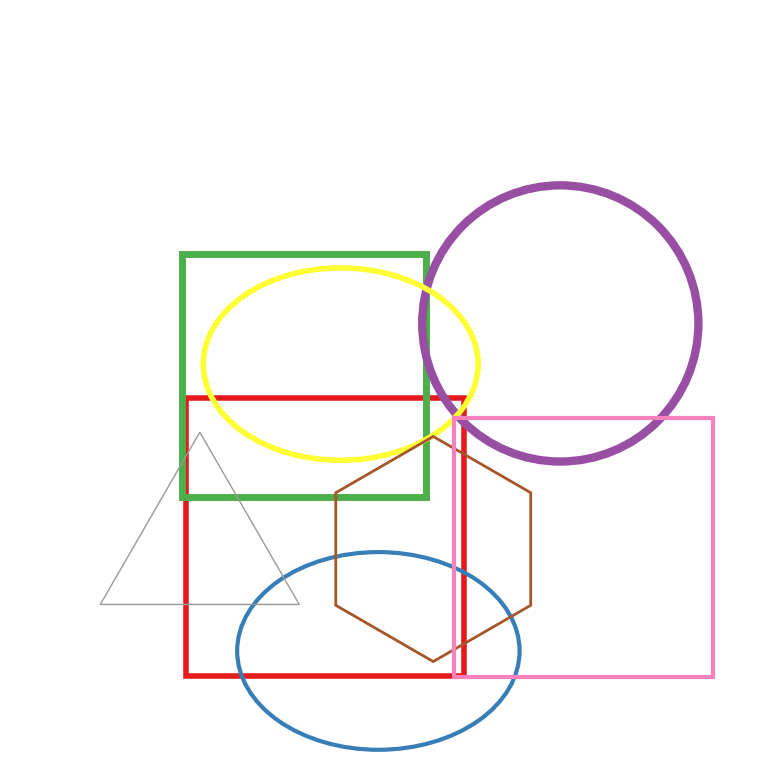[{"shape": "square", "thickness": 2, "radius": 0.9, "center": [0.422, 0.303]}, {"shape": "oval", "thickness": 1.5, "radius": 0.92, "center": [0.491, 0.155]}, {"shape": "square", "thickness": 2.5, "radius": 0.79, "center": [0.395, 0.512]}, {"shape": "circle", "thickness": 3, "radius": 0.9, "center": [0.728, 0.58]}, {"shape": "oval", "thickness": 2, "radius": 0.89, "center": [0.442, 0.527]}, {"shape": "hexagon", "thickness": 1, "radius": 0.73, "center": [0.563, 0.287]}, {"shape": "square", "thickness": 1.5, "radius": 0.84, "center": [0.757, 0.289]}, {"shape": "triangle", "thickness": 0.5, "radius": 0.75, "center": [0.259, 0.29]}]